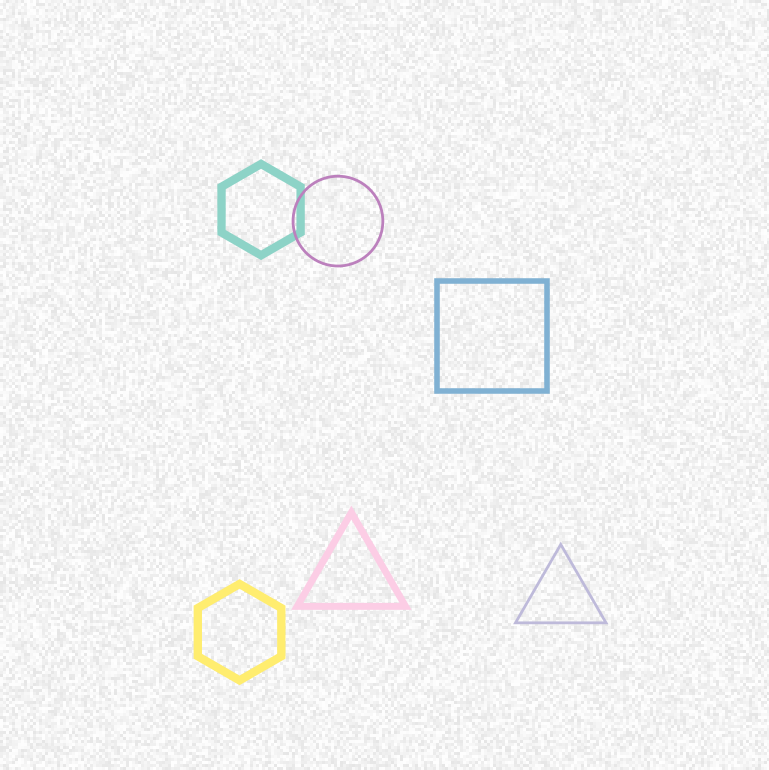[{"shape": "hexagon", "thickness": 3, "radius": 0.3, "center": [0.339, 0.728]}, {"shape": "triangle", "thickness": 1, "radius": 0.34, "center": [0.728, 0.225]}, {"shape": "square", "thickness": 2, "radius": 0.36, "center": [0.639, 0.563]}, {"shape": "triangle", "thickness": 2.5, "radius": 0.41, "center": [0.456, 0.253]}, {"shape": "circle", "thickness": 1, "radius": 0.29, "center": [0.439, 0.713]}, {"shape": "hexagon", "thickness": 3, "radius": 0.31, "center": [0.311, 0.179]}]